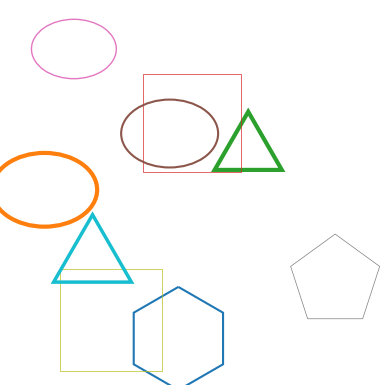[{"shape": "hexagon", "thickness": 1.5, "radius": 0.67, "center": [0.463, 0.121]}, {"shape": "oval", "thickness": 3, "radius": 0.68, "center": [0.116, 0.507]}, {"shape": "triangle", "thickness": 3, "radius": 0.5, "center": [0.645, 0.609]}, {"shape": "square", "thickness": 0.5, "radius": 0.64, "center": [0.499, 0.68]}, {"shape": "oval", "thickness": 1.5, "radius": 0.63, "center": [0.441, 0.653]}, {"shape": "oval", "thickness": 1, "radius": 0.55, "center": [0.192, 0.873]}, {"shape": "pentagon", "thickness": 0.5, "radius": 0.61, "center": [0.871, 0.27]}, {"shape": "square", "thickness": 0.5, "radius": 0.66, "center": [0.288, 0.168]}, {"shape": "triangle", "thickness": 2.5, "radius": 0.58, "center": [0.24, 0.326]}]